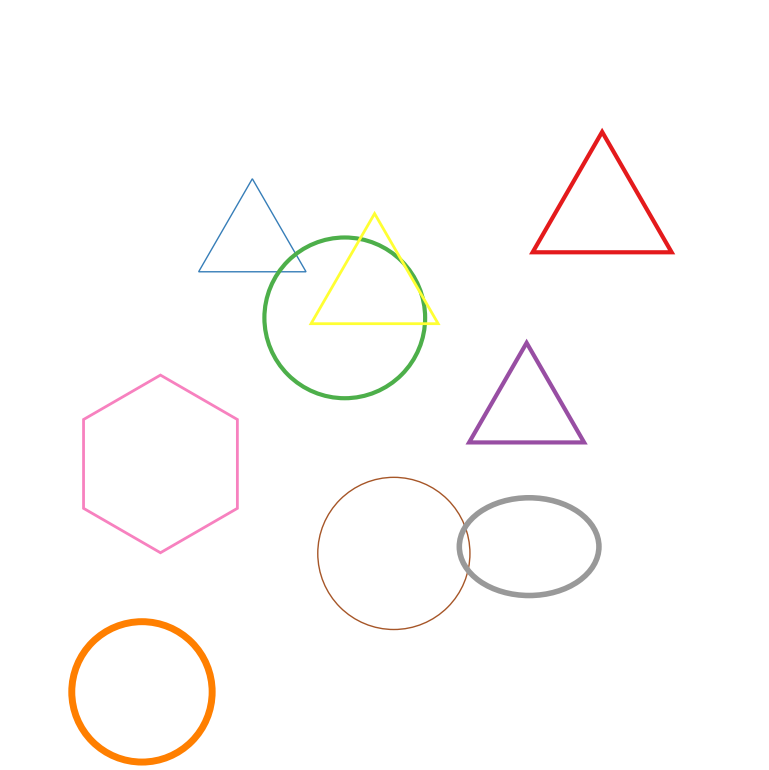[{"shape": "triangle", "thickness": 1.5, "radius": 0.52, "center": [0.782, 0.724]}, {"shape": "triangle", "thickness": 0.5, "radius": 0.4, "center": [0.328, 0.687]}, {"shape": "circle", "thickness": 1.5, "radius": 0.52, "center": [0.448, 0.587]}, {"shape": "triangle", "thickness": 1.5, "radius": 0.43, "center": [0.684, 0.469]}, {"shape": "circle", "thickness": 2.5, "radius": 0.46, "center": [0.184, 0.101]}, {"shape": "triangle", "thickness": 1, "radius": 0.48, "center": [0.486, 0.627]}, {"shape": "circle", "thickness": 0.5, "radius": 0.49, "center": [0.512, 0.281]}, {"shape": "hexagon", "thickness": 1, "radius": 0.58, "center": [0.208, 0.398]}, {"shape": "oval", "thickness": 2, "radius": 0.45, "center": [0.687, 0.29]}]